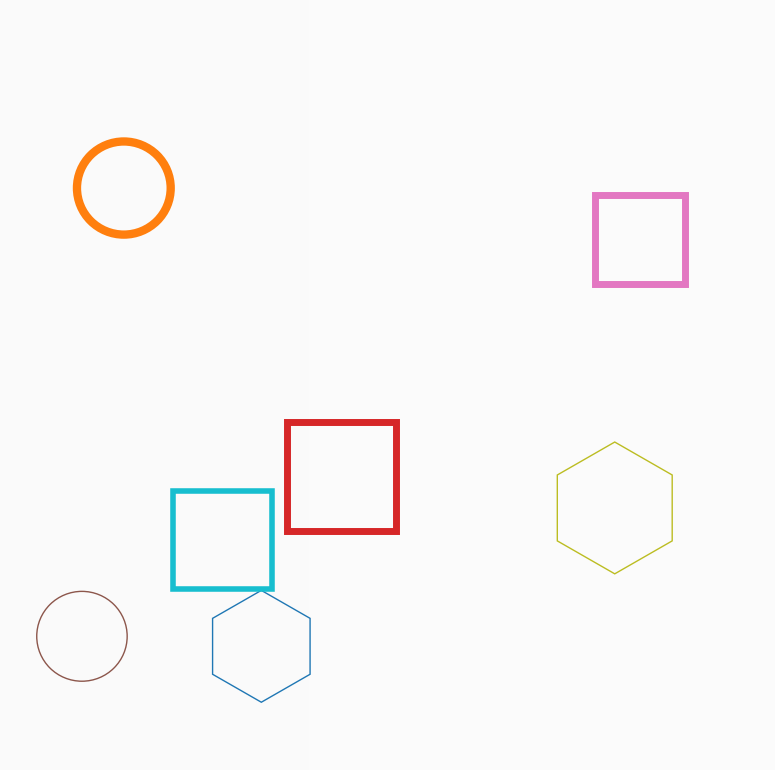[{"shape": "hexagon", "thickness": 0.5, "radius": 0.36, "center": [0.337, 0.161]}, {"shape": "circle", "thickness": 3, "radius": 0.3, "center": [0.16, 0.756]}, {"shape": "square", "thickness": 2.5, "radius": 0.35, "center": [0.44, 0.381]}, {"shape": "circle", "thickness": 0.5, "radius": 0.29, "center": [0.106, 0.174]}, {"shape": "square", "thickness": 2.5, "radius": 0.29, "center": [0.826, 0.689]}, {"shape": "hexagon", "thickness": 0.5, "radius": 0.43, "center": [0.793, 0.34]}, {"shape": "square", "thickness": 2, "radius": 0.32, "center": [0.288, 0.299]}]